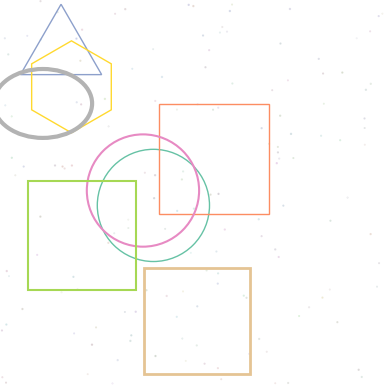[{"shape": "circle", "thickness": 1, "radius": 0.73, "center": [0.398, 0.466]}, {"shape": "square", "thickness": 1, "radius": 0.71, "center": [0.556, 0.587]}, {"shape": "triangle", "thickness": 1, "radius": 0.61, "center": [0.159, 0.867]}, {"shape": "circle", "thickness": 1.5, "radius": 0.73, "center": [0.371, 0.505]}, {"shape": "square", "thickness": 1.5, "radius": 0.71, "center": [0.213, 0.388]}, {"shape": "hexagon", "thickness": 1, "radius": 0.6, "center": [0.186, 0.774]}, {"shape": "square", "thickness": 2, "radius": 0.69, "center": [0.512, 0.166]}, {"shape": "oval", "thickness": 3, "radius": 0.64, "center": [0.111, 0.731]}]